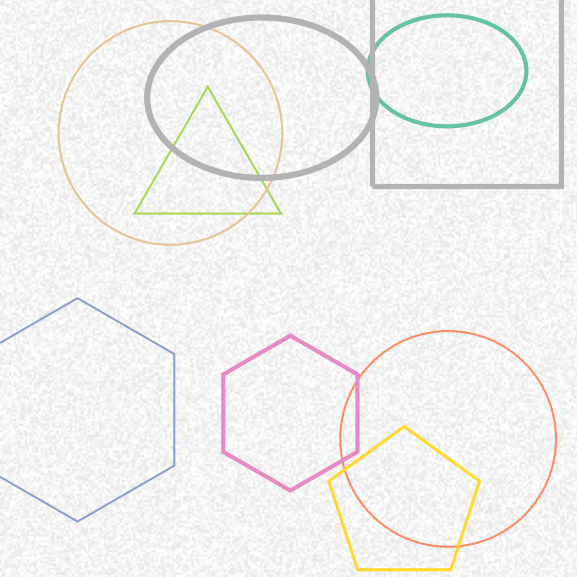[{"shape": "oval", "thickness": 2, "radius": 0.69, "center": [0.774, 0.877]}, {"shape": "circle", "thickness": 1, "radius": 0.93, "center": [0.776, 0.239]}, {"shape": "hexagon", "thickness": 1, "radius": 0.97, "center": [0.134, 0.289]}, {"shape": "hexagon", "thickness": 2, "radius": 0.67, "center": [0.503, 0.284]}, {"shape": "triangle", "thickness": 1, "radius": 0.73, "center": [0.36, 0.703]}, {"shape": "pentagon", "thickness": 1.5, "radius": 0.69, "center": [0.7, 0.123]}, {"shape": "circle", "thickness": 1, "radius": 0.97, "center": [0.295, 0.769]}, {"shape": "square", "thickness": 2.5, "radius": 0.82, "center": [0.808, 0.84]}, {"shape": "oval", "thickness": 3, "radius": 0.99, "center": [0.453, 0.83]}]